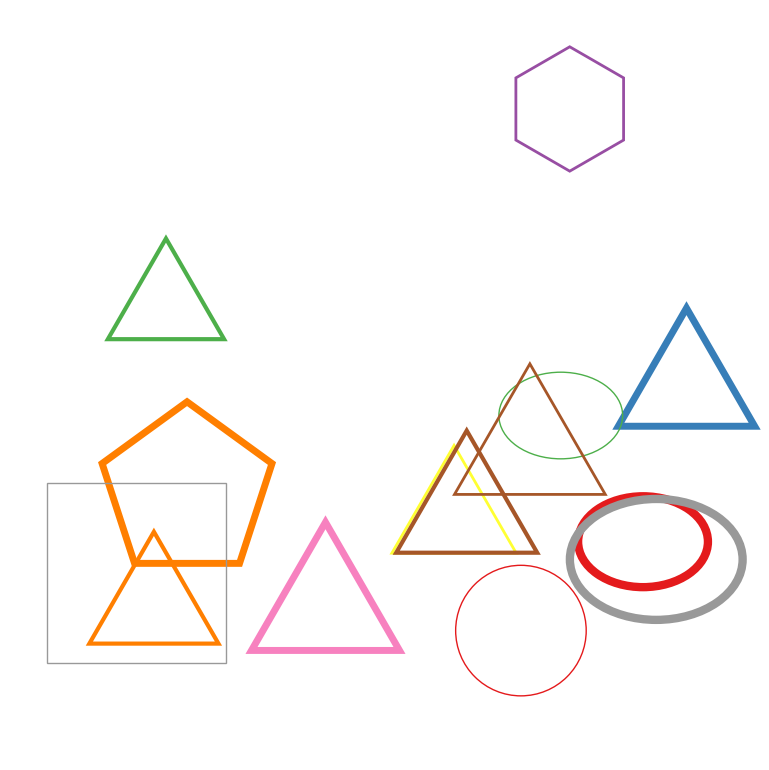[{"shape": "circle", "thickness": 0.5, "radius": 0.42, "center": [0.677, 0.181]}, {"shape": "oval", "thickness": 3, "radius": 0.42, "center": [0.835, 0.296]}, {"shape": "triangle", "thickness": 2.5, "radius": 0.51, "center": [0.892, 0.498]}, {"shape": "oval", "thickness": 0.5, "radius": 0.4, "center": [0.728, 0.46]}, {"shape": "triangle", "thickness": 1.5, "radius": 0.44, "center": [0.216, 0.603]}, {"shape": "hexagon", "thickness": 1, "radius": 0.4, "center": [0.74, 0.858]}, {"shape": "pentagon", "thickness": 2.5, "radius": 0.58, "center": [0.243, 0.362]}, {"shape": "triangle", "thickness": 1.5, "radius": 0.48, "center": [0.2, 0.213]}, {"shape": "triangle", "thickness": 1, "radius": 0.47, "center": [0.59, 0.328]}, {"shape": "triangle", "thickness": 1, "radius": 0.57, "center": [0.688, 0.414]}, {"shape": "triangle", "thickness": 1.5, "radius": 0.53, "center": [0.606, 0.335]}, {"shape": "triangle", "thickness": 2.5, "radius": 0.55, "center": [0.423, 0.211]}, {"shape": "square", "thickness": 0.5, "radius": 0.58, "center": [0.177, 0.256]}, {"shape": "oval", "thickness": 3, "radius": 0.56, "center": [0.852, 0.273]}]